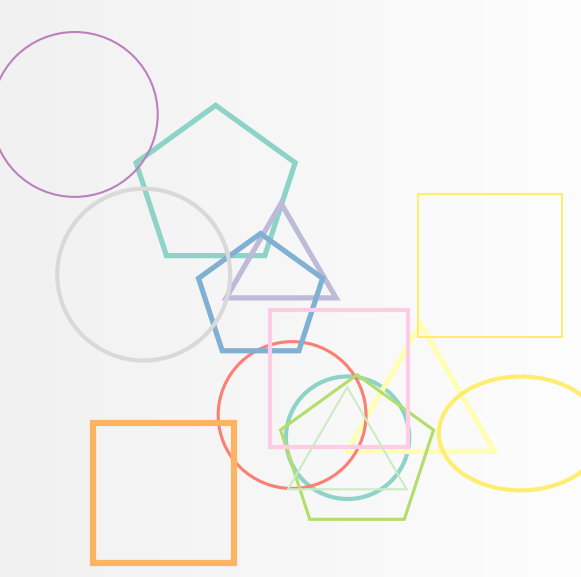[{"shape": "circle", "thickness": 2, "radius": 0.53, "center": [0.598, 0.241]}, {"shape": "pentagon", "thickness": 2.5, "radius": 0.72, "center": [0.371, 0.673]}, {"shape": "triangle", "thickness": 2.5, "radius": 0.73, "center": [0.724, 0.291]}, {"shape": "triangle", "thickness": 2.5, "radius": 0.55, "center": [0.484, 0.538]}, {"shape": "circle", "thickness": 1.5, "radius": 0.64, "center": [0.503, 0.28]}, {"shape": "pentagon", "thickness": 2.5, "radius": 0.56, "center": [0.448, 0.483]}, {"shape": "square", "thickness": 3, "radius": 0.61, "center": [0.281, 0.145]}, {"shape": "pentagon", "thickness": 1.5, "radius": 0.69, "center": [0.614, 0.212]}, {"shape": "square", "thickness": 2, "radius": 0.59, "center": [0.584, 0.344]}, {"shape": "circle", "thickness": 2, "radius": 0.74, "center": [0.247, 0.524]}, {"shape": "circle", "thickness": 1, "radius": 0.71, "center": [0.129, 0.801]}, {"shape": "triangle", "thickness": 1, "radius": 0.59, "center": [0.597, 0.211]}, {"shape": "square", "thickness": 1, "radius": 0.62, "center": [0.843, 0.54]}, {"shape": "oval", "thickness": 2, "radius": 0.7, "center": [0.896, 0.249]}]